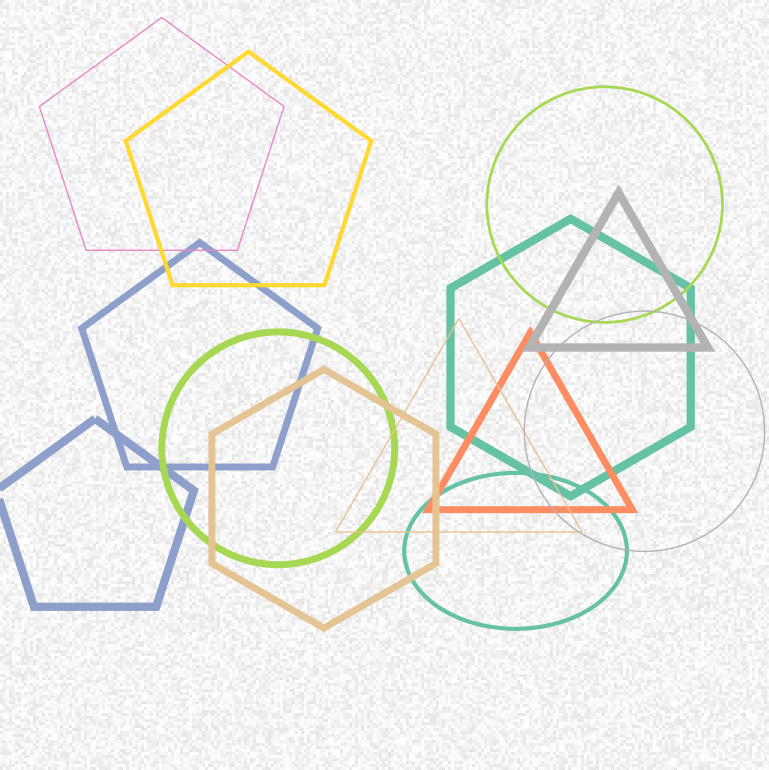[{"shape": "oval", "thickness": 1.5, "radius": 0.72, "center": [0.67, 0.285]}, {"shape": "hexagon", "thickness": 3, "radius": 0.9, "center": [0.741, 0.536]}, {"shape": "triangle", "thickness": 2.5, "radius": 0.77, "center": [0.689, 0.415]}, {"shape": "pentagon", "thickness": 2.5, "radius": 0.81, "center": [0.259, 0.524]}, {"shape": "pentagon", "thickness": 3, "radius": 0.67, "center": [0.123, 0.321]}, {"shape": "pentagon", "thickness": 0.5, "radius": 0.84, "center": [0.21, 0.81]}, {"shape": "circle", "thickness": 1, "radius": 0.76, "center": [0.785, 0.734]}, {"shape": "circle", "thickness": 2.5, "radius": 0.76, "center": [0.361, 0.418]}, {"shape": "pentagon", "thickness": 1.5, "radius": 0.84, "center": [0.323, 0.765]}, {"shape": "hexagon", "thickness": 2.5, "radius": 0.84, "center": [0.421, 0.352]}, {"shape": "triangle", "thickness": 0.5, "radius": 0.92, "center": [0.596, 0.402]}, {"shape": "circle", "thickness": 0.5, "radius": 0.78, "center": [0.837, 0.44]}, {"shape": "triangle", "thickness": 3, "radius": 0.67, "center": [0.803, 0.616]}]